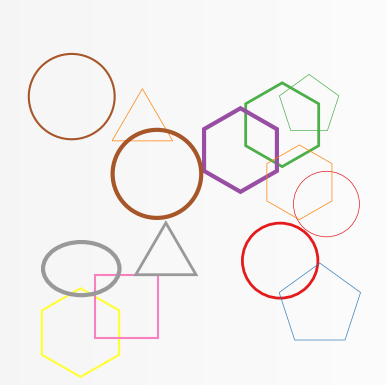[{"shape": "circle", "thickness": 2, "radius": 0.49, "center": [0.723, 0.323]}, {"shape": "circle", "thickness": 0.5, "radius": 0.43, "center": [0.842, 0.47]}, {"shape": "pentagon", "thickness": 0.5, "radius": 0.55, "center": [0.825, 0.206]}, {"shape": "hexagon", "thickness": 2, "radius": 0.54, "center": [0.728, 0.676]}, {"shape": "pentagon", "thickness": 0.5, "radius": 0.4, "center": [0.798, 0.726]}, {"shape": "hexagon", "thickness": 3, "radius": 0.54, "center": [0.621, 0.61]}, {"shape": "triangle", "thickness": 0.5, "radius": 0.45, "center": [0.367, 0.679]}, {"shape": "hexagon", "thickness": 0.5, "radius": 0.48, "center": [0.773, 0.527]}, {"shape": "hexagon", "thickness": 1.5, "radius": 0.58, "center": [0.208, 0.136]}, {"shape": "circle", "thickness": 3, "radius": 0.57, "center": [0.405, 0.548]}, {"shape": "circle", "thickness": 1.5, "radius": 0.55, "center": [0.185, 0.749]}, {"shape": "square", "thickness": 1.5, "radius": 0.41, "center": [0.326, 0.204]}, {"shape": "triangle", "thickness": 2, "radius": 0.45, "center": [0.428, 0.331]}, {"shape": "oval", "thickness": 3, "radius": 0.49, "center": [0.21, 0.302]}]